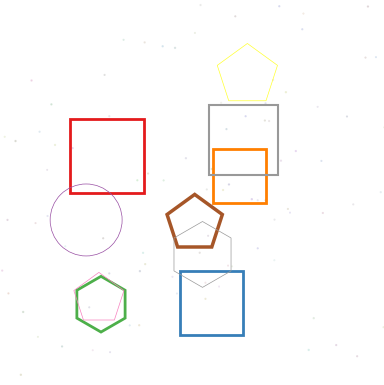[{"shape": "square", "thickness": 2, "radius": 0.48, "center": [0.277, 0.596]}, {"shape": "square", "thickness": 2, "radius": 0.41, "center": [0.549, 0.213]}, {"shape": "hexagon", "thickness": 2, "radius": 0.36, "center": [0.262, 0.21]}, {"shape": "circle", "thickness": 0.5, "radius": 0.47, "center": [0.224, 0.429]}, {"shape": "square", "thickness": 2, "radius": 0.35, "center": [0.622, 0.543]}, {"shape": "pentagon", "thickness": 0.5, "radius": 0.41, "center": [0.643, 0.805]}, {"shape": "pentagon", "thickness": 2.5, "radius": 0.38, "center": [0.506, 0.419]}, {"shape": "pentagon", "thickness": 0.5, "radius": 0.34, "center": [0.257, 0.224]}, {"shape": "hexagon", "thickness": 0.5, "radius": 0.43, "center": [0.526, 0.339]}, {"shape": "square", "thickness": 1.5, "radius": 0.45, "center": [0.633, 0.637]}]